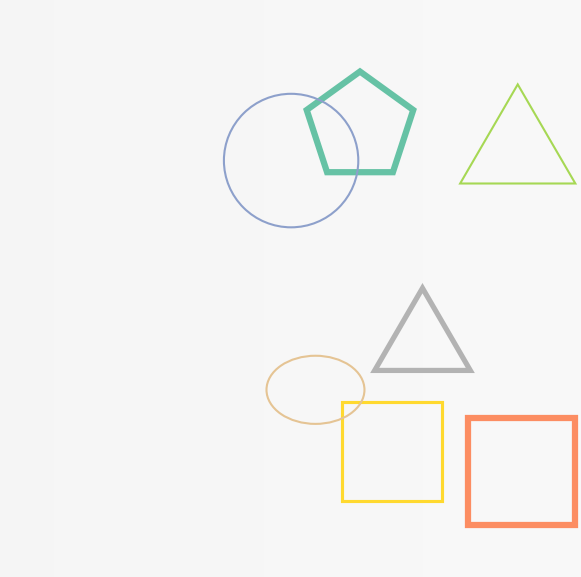[{"shape": "pentagon", "thickness": 3, "radius": 0.48, "center": [0.619, 0.779]}, {"shape": "square", "thickness": 3, "radius": 0.46, "center": [0.897, 0.182]}, {"shape": "circle", "thickness": 1, "radius": 0.58, "center": [0.501, 0.721]}, {"shape": "triangle", "thickness": 1, "radius": 0.57, "center": [0.891, 0.739]}, {"shape": "square", "thickness": 1.5, "radius": 0.43, "center": [0.675, 0.217]}, {"shape": "oval", "thickness": 1, "radius": 0.42, "center": [0.543, 0.324]}, {"shape": "triangle", "thickness": 2.5, "radius": 0.47, "center": [0.727, 0.405]}]